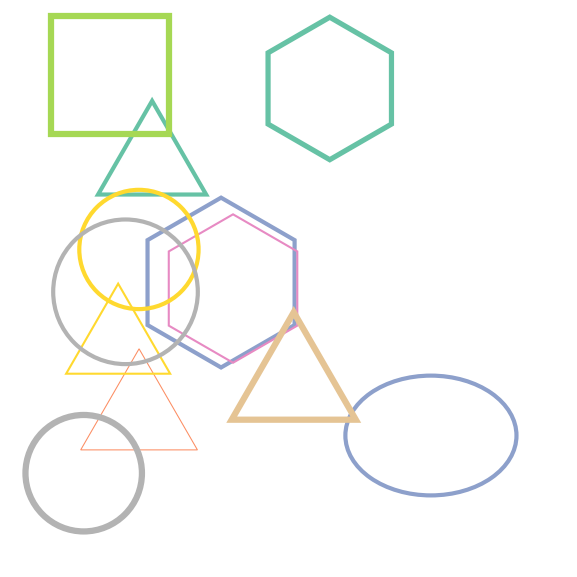[{"shape": "hexagon", "thickness": 2.5, "radius": 0.62, "center": [0.571, 0.846]}, {"shape": "triangle", "thickness": 2, "radius": 0.54, "center": [0.263, 0.716]}, {"shape": "triangle", "thickness": 0.5, "radius": 0.58, "center": [0.241, 0.278]}, {"shape": "oval", "thickness": 2, "radius": 0.74, "center": [0.746, 0.245]}, {"shape": "hexagon", "thickness": 2, "radius": 0.74, "center": [0.383, 0.51]}, {"shape": "hexagon", "thickness": 1, "radius": 0.64, "center": [0.404, 0.5]}, {"shape": "square", "thickness": 3, "radius": 0.51, "center": [0.19, 0.87]}, {"shape": "circle", "thickness": 2, "radius": 0.52, "center": [0.241, 0.567]}, {"shape": "triangle", "thickness": 1, "radius": 0.52, "center": [0.205, 0.404]}, {"shape": "triangle", "thickness": 3, "radius": 0.62, "center": [0.509, 0.334]}, {"shape": "circle", "thickness": 3, "radius": 0.5, "center": [0.145, 0.18]}, {"shape": "circle", "thickness": 2, "radius": 0.63, "center": [0.217, 0.494]}]